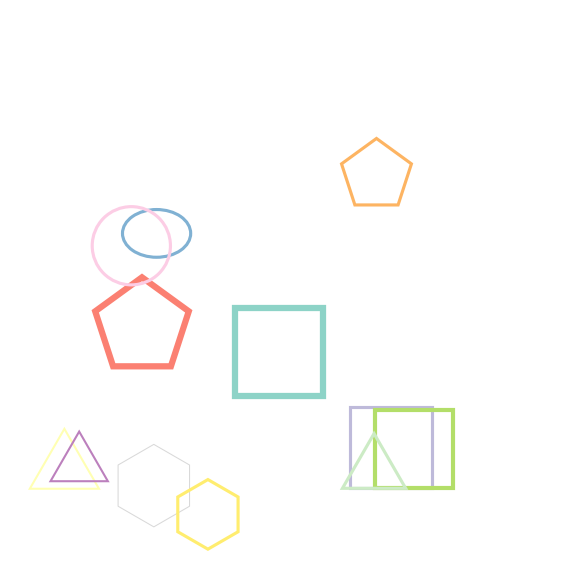[{"shape": "square", "thickness": 3, "radius": 0.38, "center": [0.483, 0.39]}, {"shape": "triangle", "thickness": 1, "radius": 0.35, "center": [0.112, 0.187]}, {"shape": "square", "thickness": 1.5, "radius": 0.35, "center": [0.677, 0.224]}, {"shape": "pentagon", "thickness": 3, "radius": 0.43, "center": [0.246, 0.434]}, {"shape": "oval", "thickness": 1.5, "radius": 0.3, "center": [0.271, 0.595]}, {"shape": "pentagon", "thickness": 1.5, "radius": 0.32, "center": [0.652, 0.696]}, {"shape": "square", "thickness": 2, "radius": 0.34, "center": [0.716, 0.222]}, {"shape": "circle", "thickness": 1.5, "radius": 0.34, "center": [0.227, 0.574]}, {"shape": "hexagon", "thickness": 0.5, "radius": 0.36, "center": [0.266, 0.158]}, {"shape": "triangle", "thickness": 1, "radius": 0.29, "center": [0.137, 0.195]}, {"shape": "triangle", "thickness": 1.5, "radius": 0.32, "center": [0.648, 0.185]}, {"shape": "hexagon", "thickness": 1.5, "radius": 0.3, "center": [0.36, 0.108]}]